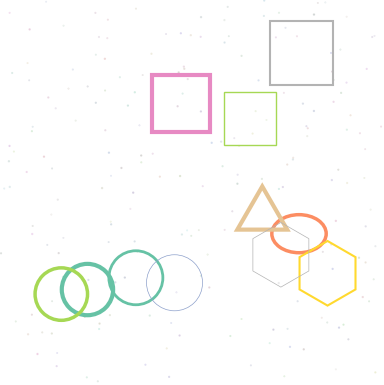[{"shape": "circle", "thickness": 2, "radius": 0.35, "center": [0.353, 0.279]}, {"shape": "circle", "thickness": 3, "radius": 0.33, "center": [0.227, 0.248]}, {"shape": "oval", "thickness": 2.5, "radius": 0.35, "center": [0.777, 0.393]}, {"shape": "circle", "thickness": 0.5, "radius": 0.36, "center": [0.453, 0.266]}, {"shape": "square", "thickness": 3, "radius": 0.37, "center": [0.47, 0.73]}, {"shape": "square", "thickness": 1, "radius": 0.34, "center": [0.649, 0.692]}, {"shape": "circle", "thickness": 2.5, "radius": 0.34, "center": [0.159, 0.236]}, {"shape": "hexagon", "thickness": 1.5, "radius": 0.42, "center": [0.851, 0.29]}, {"shape": "triangle", "thickness": 3, "radius": 0.37, "center": [0.681, 0.441]}, {"shape": "hexagon", "thickness": 0.5, "radius": 0.42, "center": [0.73, 0.338]}, {"shape": "square", "thickness": 1.5, "radius": 0.41, "center": [0.783, 0.862]}]